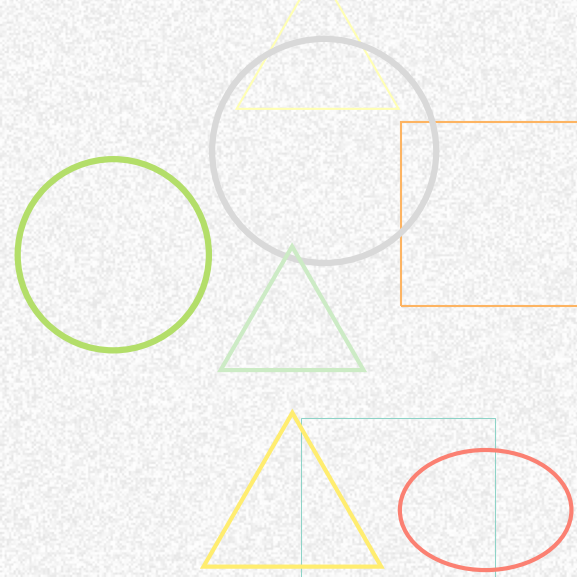[{"shape": "square", "thickness": 0.5, "radius": 0.84, "center": [0.69, 0.107]}, {"shape": "triangle", "thickness": 1, "radius": 0.81, "center": [0.55, 0.892]}, {"shape": "oval", "thickness": 2, "radius": 0.74, "center": [0.841, 0.116]}, {"shape": "square", "thickness": 1, "radius": 0.8, "center": [0.854, 0.629]}, {"shape": "circle", "thickness": 3, "radius": 0.83, "center": [0.196, 0.558]}, {"shape": "circle", "thickness": 3, "radius": 0.97, "center": [0.561, 0.738]}, {"shape": "triangle", "thickness": 2, "radius": 0.71, "center": [0.506, 0.43]}, {"shape": "triangle", "thickness": 2, "radius": 0.89, "center": [0.506, 0.107]}]